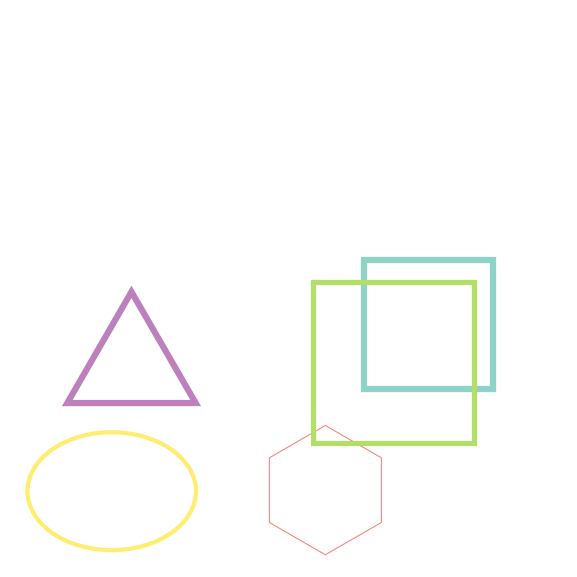[{"shape": "square", "thickness": 3, "radius": 0.56, "center": [0.742, 0.437]}, {"shape": "hexagon", "thickness": 0.5, "radius": 0.56, "center": [0.563, 0.15]}, {"shape": "square", "thickness": 2.5, "radius": 0.69, "center": [0.682, 0.371]}, {"shape": "triangle", "thickness": 3, "radius": 0.64, "center": [0.228, 0.365]}, {"shape": "oval", "thickness": 2, "radius": 0.73, "center": [0.193, 0.149]}]